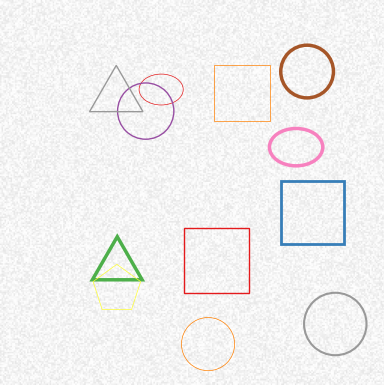[{"shape": "oval", "thickness": 0.5, "radius": 0.29, "center": [0.419, 0.767]}, {"shape": "square", "thickness": 1, "radius": 0.42, "center": [0.563, 0.323]}, {"shape": "square", "thickness": 2, "radius": 0.41, "center": [0.811, 0.449]}, {"shape": "triangle", "thickness": 2.5, "radius": 0.37, "center": [0.305, 0.311]}, {"shape": "circle", "thickness": 1, "radius": 0.37, "center": [0.378, 0.711]}, {"shape": "square", "thickness": 0.5, "radius": 0.36, "center": [0.628, 0.759]}, {"shape": "circle", "thickness": 0.5, "radius": 0.35, "center": [0.54, 0.106]}, {"shape": "pentagon", "thickness": 0.5, "radius": 0.32, "center": [0.304, 0.249]}, {"shape": "circle", "thickness": 2.5, "radius": 0.34, "center": [0.798, 0.814]}, {"shape": "oval", "thickness": 2.5, "radius": 0.35, "center": [0.769, 0.618]}, {"shape": "triangle", "thickness": 1, "radius": 0.4, "center": [0.302, 0.75]}, {"shape": "circle", "thickness": 1.5, "radius": 0.41, "center": [0.871, 0.158]}]